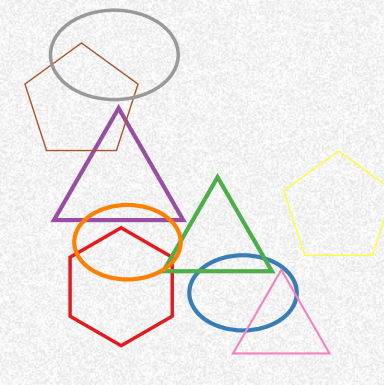[{"shape": "hexagon", "thickness": 2.5, "radius": 0.77, "center": [0.315, 0.255]}, {"shape": "oval", "thickness": 3, "radius": 0.7, "center": [0.631, 0.239]}, {"shape": "triangle", "thickness": 3, "radius": 0.81, "center": [0.565, 0.377]}, {"shape": "triangle", "thickness": 3, "radius": 0.97, "center": [0.308, 0.525]}, {"shape": "oval", "thickness": 3, "radius": 0.69, "center": [0.331, 0.371]}, {"shape": "pentagon", "thickness": 1, "radius": 0.75, "center": [0.879, 0.458]}, {"shape": "pentagon", "thickness": 1, "radius": 0.77, "center": [0.212, 0.734]}, {"shape": "triangle", "thickness": 1.5, "radius": 0.72, "center": [0.731, 0.154]}, {"shape": "oval", "thickness": 2.5, "radius": 0.83, "center": [0.297, 0.857]}]